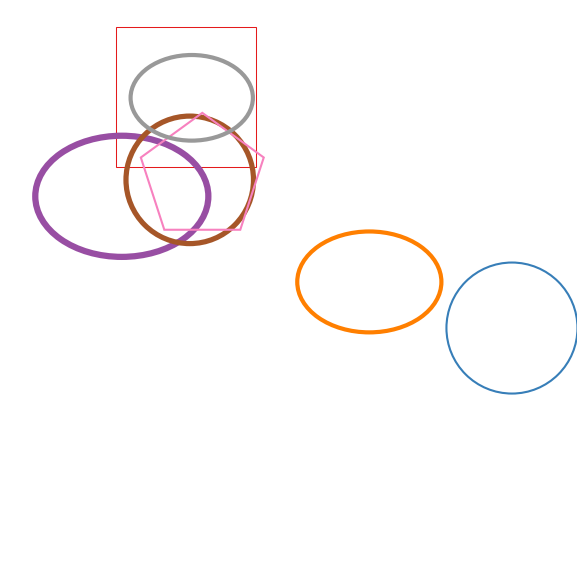[{"shape": "square", "thickness": 0.5, "radius": 0.61, "center": [0.321, 0.831]}, {"shape": "circle", "thickness": 1, "radius": 0.57, "center": [0.886, 0.431]}, {"shape": "oval", "thickness": 3, "radius": 0.75, "center": [0.211, 0.659]}, {"shape": "oval", "thickness": 2, "radius": 0.62, "center": [0.64, 0.511]}, {"shape": "circle", "thickness": 2.5, "radius": 0.55, "center": [0.329, 0.688]}, {"shape": "pentagon", "thickness": 1, "radius": 0.56, "center": [0.35, 0.692]}, {"shape": "oval", "thickness": 2, "radius": 0.53, "center": [0.332, 0.83]}]